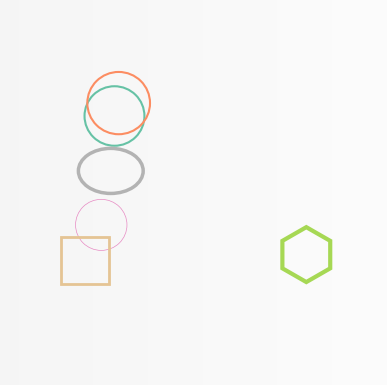[{"shape": "circle", "thickness": 1.5, "radius": 0.39, "center": [0.295, 0.699]}, {"shape": "circle", "thickness": 1.5, "radius": 0.4, "center": [0.306, 0.732]}, {"shape": "circle", "thickness": 0.5, "radius": 0.33, "center": [0.261, 0.416]}, {"shape": "hexagon", "thickness": 3, "radius": 0.36, "center": [0.79, 0.339]}, {"shape": "square", "thickness": 2, "radius": 0.31, "center": [0.219, 0.324]}, {"shape": "oval", "thickness": 2.5, "radius": 0.42, "center": [0.286, 0.556]}]